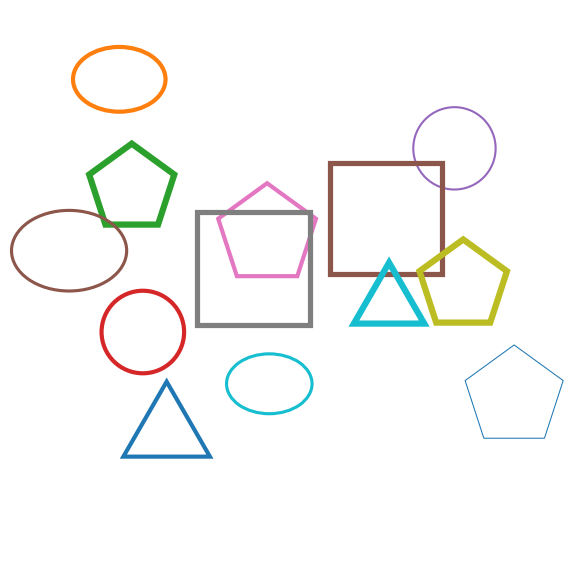[{"shape": "triangle", "thickness": 2, "radius": 0.43, "center": [0.289, 0.252]}, {"shape": "pentagon", "thickness": 0.5, "radius": 0.45, "center": [0.89, 0.313]}, {"shape": "oval", "thickness": 2, "radius": 0.4, "center": [0.207, 0.862]}, {"shape": "pentagon", "thickness": 3, "radius": 0.39, "center": [0.228, 0.673]}, {"shape": "circle", "thickness": 2, "radius": 0.36, "center": [0.247, 0.424]}, {"shape": "circle", "thickness": 1, "radius": 0.36, "center": [0.787, 0.742]}, {"shape": "square", "thickness": 2.5, "radius": 0.48, "center": [0.669, 0.621]}, {"shape": "oval", "thickness": 1.5, "radius": 0.5, "center": [0.12, 0.565]}, {"shape": "pentagon", "thickness": 2, "radius": 0.44, "center": [0.462, 0.593]}, {"shape": "square", "thickness": 2.5, "radius": 0.49, "center": [0.439, 0.535]}, {"shape": "pentagon", "thickness": 3, "radius": 0.4, "center": [0.802, 0.505]}, {"shape": "triangle", "thickness": 3, "radius": 0.35, "center": [0.674, 0.474]}, {"shape": "oval", "thickness": 1.5, "radius": 0.37, "center": [0.466, 0.335]}]